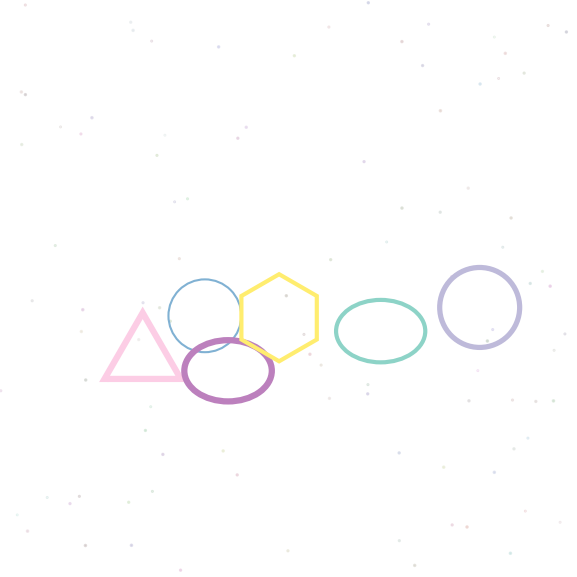[{"shape": "oval", "thickness": 2, "radius": 0.39, "center": [0.659, 0.426]}, {"shape": "circle", "thickness": 2.5, "radius": 0.35, "center": [0.831, 0.467]}, {"shape": "circle", "thickness": 1, "radius": 0.32, "center": [0.355, 0.452]}, {"shape": "triangle", "thickness": 3, "radius": 0.38, "center": [0.247, 0.381]}, {"shape": "oval", "thickness": 3, "radius": 0.38, "center": [0.395, 0.357]}, {"shape": "hexagon", "thickness": 2, "radius": 0.38, "center": [0.483, 0.449]}]